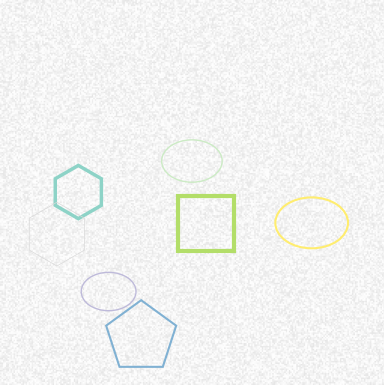[{"shape": "hexagon", "thickness": 2.5, "radius": 0.35, "center": [0.203, 0.501]}, {"shape": "oval", "thickness": 1, "radius": 0.36, "center": [0.282, 0.243]}, {"shape": "pentagon", "thickness": 1.5, "radius": 0.48, "center": [0.367, 0.125]}, {"shape": "square", "thickness": 3, "radius": 0.36, "center": [0.536, 0.42]}, {"shape": "hexagon", "thickness": 0.5, "radius": 0.41, "center": [0.148, 0.392]}, {"shape": "oval", "thickness": 1, "radius": 0.39, "center": [0.498, 0.582]}, {"shape": "oval", "thickness": 1.5, "radius": 0.47, "center": [0.81, 0.421]}]